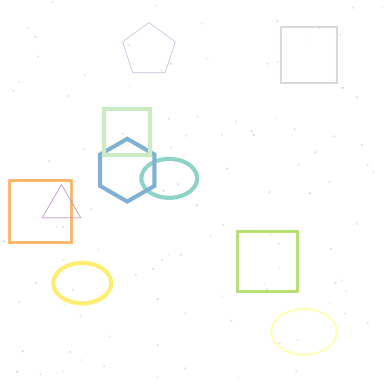[{"shape": "oval", "thickness": 3, "radius": 0.36, "center": [0.44, 0.537]}, {"shape": "oval", "thickness": 1.5, "radius": 0.42, "center": [0.789, 0.138]}, {"shape": "pentagon", "thickness": 0.5, "radius": 0.36, "center": [0.387, 0.869]}, {"shape": "hexagon", "thickness": 3, "radius": 0.41, "center": [0.33, 0.558]}, {"shape": "square", "thickness": 2, "radius": 0.4, "center": [0.104, 0.453]}, {"shape": "square", "thickness": 2, "radius": 0.39, "center": [0.694, 0.322]}, {"shape": "square", "thickness": 1.5, "radius": 0.36, "center": [0.802, 0.858]}, {"shape": "triangle", "thickness": 0.5, "radius": 0.29, "center": [0.16, 0.463]}, {"shape": "square", "thickness": 3, "radius": 0.3, "center": [0.33, 0.658]}, {"shape": "oval", "thickness": 3, "radius": 0.37, "center": [0.214, 0.265]}]